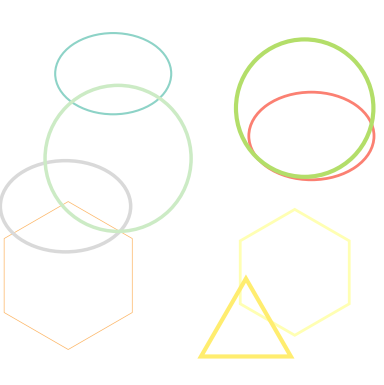[{"shape": "oval", "thickness": 1.5, "radius": 0.75, "center": [0.294, 0.809]}, {"shape": "hexagon", "thickness": 2, "radius": 0.82, "center": [0.766, 0.293]}, {"shape": "oval", "thickness": 2, "radius": 0.81, "center": [0.809, 0.647]}, {"shape": "hexagon", "thickness": 0.5, "radius": 0.96, "center": [0.177, 0.284]}, {"shape": "circle", "thickness": 3, "radius": 0.89, "center": [0.791, 0.719]}, {"shape": "oval", "thickness": 2.5, "radius": 0.85, "center": [0.17, 0.464]}, {"shape": "circle", "thickness": 2.5, "radius": 0.95, "center": [0.307, 0.589]}, {"shape": "triangle", "thickness": 3, "radius": 0.67, "center": [0.639, 0.142]}]